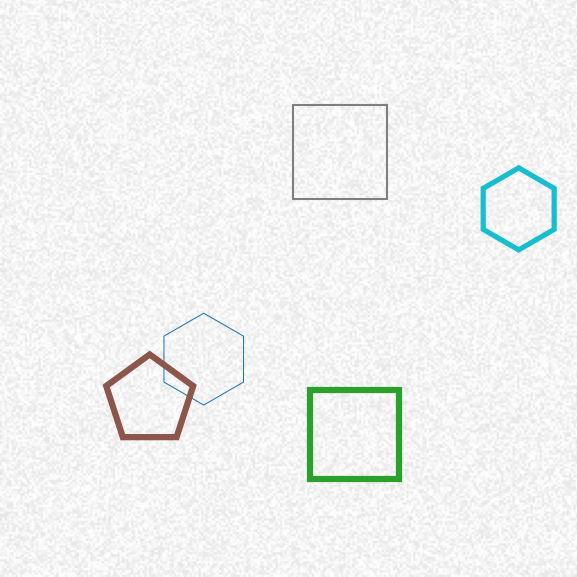[{"shape": "hexagon", "thickness": 0.5, "radius": 0.4, "center": [0.353, 0.377]}, {"shape": "square", "thickness": 3, "radius": 0.39, "center": [0.614, 0.247]}, {"shape": "pentagon", "thickness": 3, "radius": 0.4, "center": [0.259, 0.306]}, {"shape": "square", "thickness": 1, "radius": 0.41, "center": [0.589, 0.737]}, {"shape": "hexagon", "thickness": 2.5, "radius": 0.35, "center": [0.898, 0.637]}]